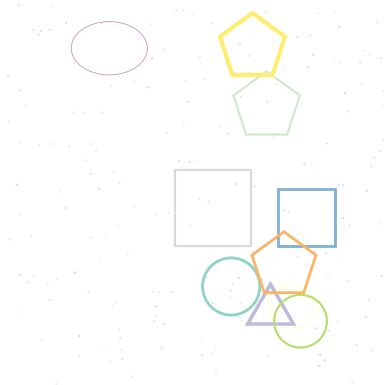[{"shape": "circle", "thickness": 2, "radius": 0.37, "center": [0.6, 0.256]}, {"shape": "pentagon", "thickness": 0.5, "radius": 0.34, "center": [0.756, 0.204]}, {"shape": "triangle", "thickness": 2.5, "radius": 0.34, "center": [0.703, 0.193]}, {"shape": "square", "thickness": 2, "radius": 0.37, "center": [0.797, 0.434]}, {"shape": "pentagon", "thickness": 2, "radius": 0.44, "center": [0.738, 0.311]}, {"shape": "circle", "thickness": 1.5, "radius": 0.34, "center": [0.781, 0.166]}, {"shape": "square", "thickness": 1.5, "radius": 0.49, "center": [0.554, 0.46]}, {"shape": "oval", "thickness": 0.5, "radius": 0.49, "center": [0.284, 0.875]}, {"shape": "pentagon", "thickness": 1.5, "radius": 0.45, "center": [0.692, 0.724]}, {"shape": "pentagon", "thickness": 3, "radius": 0.44, "center": [0.656, 0.877]}]